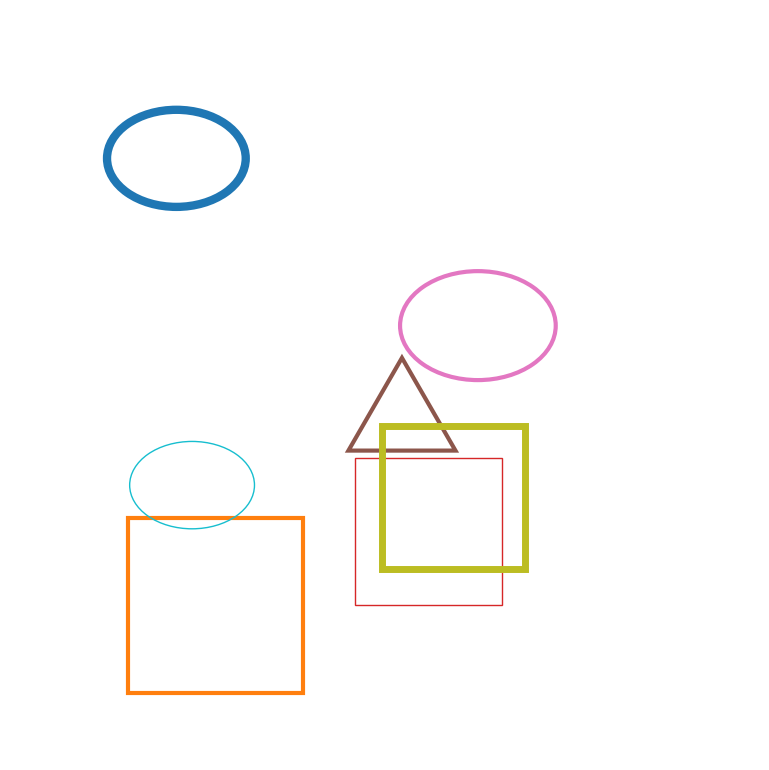[{"shape": "oval", "thickness": 3, "radius": 0.45, "center": [0.229, 0.794]}, {"shape": "square", "thickness": 1.5, "radius": 0.57, "center": [0.28, 0.214]}, {"shape": "square", "thickness": 0.5, "radius": 0.48, "center": [0.557, 0.31]}, {"shape": "triangle", "thickness": 1.5, "radius": 0.4, "center": [0.522, 0.455]}, {"shape": "oval", "thickness": 1.5, "radius": 0.51, "center": [0.621, 0.577]}, {"shape": "square", "thickness": 2.5, "radius": 0.46, "center": [0.589, 0.354]}, {"shape": "oval", "thickness": 0.5, "radius": 0.41, "center": [0.249, 0.37]}]